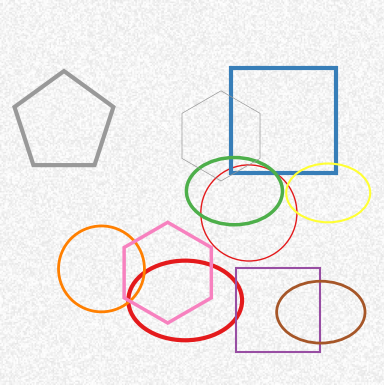[{"shape": "oval", "thickness": 3, "radius": 0.74, "center": [0.481, 0.22]}, {"shape": "circle", "thickness": 1, "radius": 0.62, "center": [0.646, 0.447]}, {"shape": "square", "thickness": 3, "radius": 0.68, "center": [0.737, 0.688]}, {"shape": "oval", "thickness": 2.5, "radius": 0.62, "center": [0.609, 0.504]}, {"shape": "square", "thickness": 1.5, "radius": 0.55, "center": [0.723, 0.195]}, {"shape": "circle", "thickness": 2, "radius": 0.56, "center": [0.264, 0.302]}, {"shape": "oval", "thickness": 1.5, "radius": 0.55, "center": [0.852, 0.499]}, {"shape": "oval", "thickness": 2, "radius": 0.57, "center": [0.833, 0.189]}, {"shape": "hexagon", "thickness": 2.5, "radius": 0.65, "center": [0.436, 0.292]}, {"shape": "pentagon", "thickness": 3, "radius": 0.68, "center": [0.166, 0.68]}, {"shape": "hexagon", "thickness": 0.5, "radius": 0.59, "center": [0.574, 0.647]}]